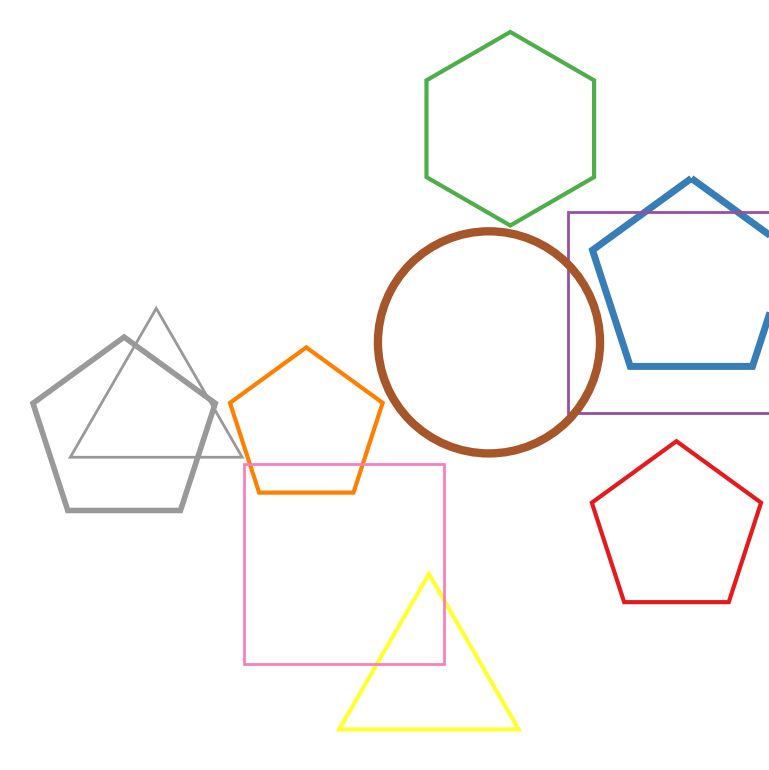[{"shape": "pentagon", "thickness": 1.5, "radius": 0.58, "center": [0.879, 0.311]}, {"shape": "pentagon", "thickness": 2.5, "radius": 0.68, "center": [0.898, 0.633]}, {"shape": "hexagon", "thickness": 1.5, "radius": 0.63, "center": [0.663, 0.833]}, {"shape": "square", "thickness": 1, "radius": 0.65, "center": [0.869, 0.594]}, {"shape": "pentagon", "thickness": 1.5, "radius": 0.52, "center": [0.398, 0.445]}, {"shape": "triangle", "thickness": 1.5, "radius": 0.67, "center": [0.557, 0.12]}, {"shape": "circle", "thickness": 3, "radius": 0.72, "center": [0.635, 0.555]}, {"shape": "square", "thickness": 1, "radius": 0.65, "center": [0.447, 0.268]}, {"shape": "pentagon", "thickness": 2, "radius": 0.62, "center": [0.161, 0.438]}, {"shape": "triangle", "thickness": 1, "radius": 0.64, "center": [0.203, 0.471]}]